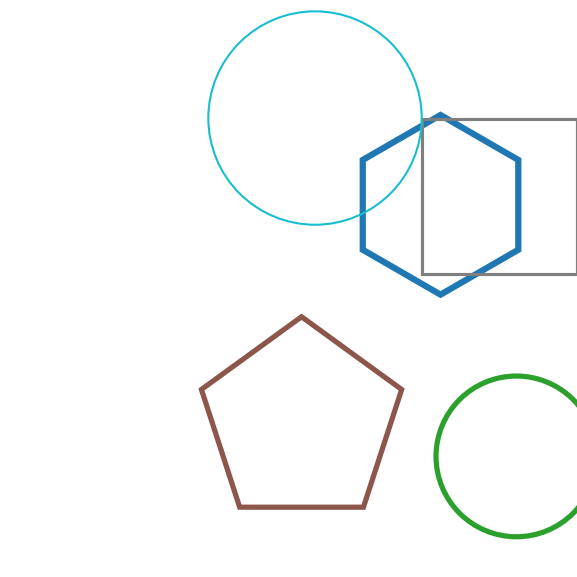[{"shape": "hexagon", "thickness": 3, "radius": 0.78, "center": [0.763, 0.644]}, {"shape": "circle", "thickness": 2.5, "radius": 0.7, "center": [0.894, 0.209]}, {"shape": "pentagon", "thickness": 2.5, "radius": 0.91, "center": [0.522, 0.268]}, {"shape": "square", "thickness": 1.5, "radius": 0.67, "center": [0.864, 0.658]}, {"shape": "circle", "thickness": 1, "radius": 0.92, "center": [0.545, 0.795]}]